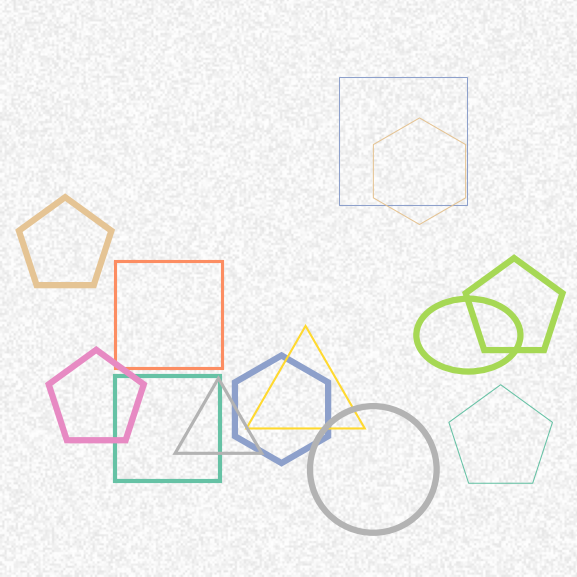[{"shape": "pentagon", "thickness": 0.5, "radius": 0.47, "center": [0.867, 0.239]}, {"shape": "square", "thickness": 2, "radius": 0.46, "center": [0.29, 0.258]}, {"shape": "square", "thickness": 1.5, "radius": 0.46, "center": [0.292, 0.454]}, {"shape": "hexagon", "thickness": 3, "radius": 0.47, "center": [0.487, 0.29]}, {"shape": "square", "thickness": 0.5, "radius": 0.55, "center": [0.698, 0.755]}, {"shape": "pentagon", "thickness": 3, "radius": 0.43, "center": [0.167, 0.307]}, {"shape": "pentagon", "thickness": 3, "radius": 0.44, "center": [0.89, 0.464]}, {"shape": "oval", "thickness": 3, "radius": 0.45, "center": [0.811, 0.419]}, {"shape": "triangle", "thickness": 1, "radius": 0.59, "center": [0.529, 0.316]}, {"shape": "pentagon", "thickness": 3, "radius": 0.42, "center": [0.113, 0.573]}, {"shape": "hexagon", "thickness": 0.5, "radius": 0.46, "center": [0.726, 0.703]}, {"shape": "triangle", "thickness": 1.5, "radius": 0.43, "center": [0.378, 0.257]}, {"shape": "circle", "thickness": 3, "radius": 0.55, "center": [0.646, 0.186]}]